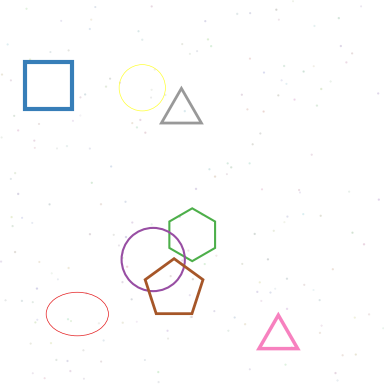[{"shape": "oval", "thickness": 0.5, "radius": 0.4, "center": [0.201, 0.184]}, {"shape": "square", "thickness": 3, "radius": 0.31, "center": [0.127, 0.778]}, {"shape": "hexagon", "thickness": 1.5, "radius": 0.34, "center": [0.499, 0.39]}, {"shape": "circle", "thickness": 1.5, "radius": 0.41, "center": [0.398, 0.326]}, {"shape": "circle", "thickness": 0.5, "radius": 0.3, "center": [0.37, 0.772]}, {"shape": "pentagon", "thickness": 2, "radius": 0.39, "center": [0.452, 0.249]}, {"shape": "triangle", "thickness": 2.5, "radius": 0.29, "center": [0.723, 0.123]}, {"shape": "triangle", "thickness": 2, "radius": 0.3, "center": [0.471, 0.71]}]